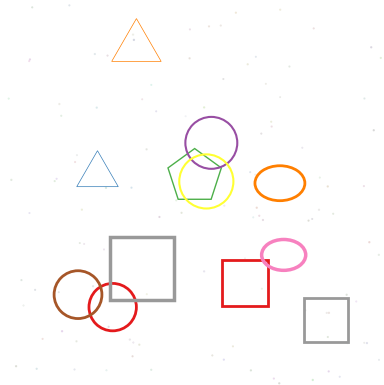[{"shape": "circle", "thickness": 2, "radius": 0.31, "center": [0.293, 0.202]}, {"shape": "square", "thickness": 2, "radius": 0.3, "center": [0.636, 0.264]}, {"shape": "triangle", "thickness": 0.5, "radius": 0.31, "center": [0.253, 0.546]}, {"shape": "pentagon", "thickness": 1, "radius": 0.36, "center": [0.506, 0.541]}, {"shape": "circle", "thickness": 1.5, "radius": 0.34, "center": [0.549, 0.629]}, {"shape": "oval", "thickness": 2, "radius": 0.32, "center": [0.727, 0.524]}, {"shape": "triangle", "thickness": 0.5, "radius": 0.37, "center": [0.354, 0.878]}, {"shape": "circle", "thickness": 1.5, "radius": 0.35, "center": [0.536, 0.529]}, {"shape": "circle", "thickness": 2, "radius": 0.31, "center": [0.203, 0.235]}, {"shape": "oval", "thickness": 2.5, "radius": 0.29, "center": [0.737, 0.338]}, {"shape": "square", "thickness": 2.5, "radius": 0.41, "center": [0.369, 0.303]}, {"shape": "square", "thickness": 2, "radius": 0.29, "center": [0.846, 0.169]}]